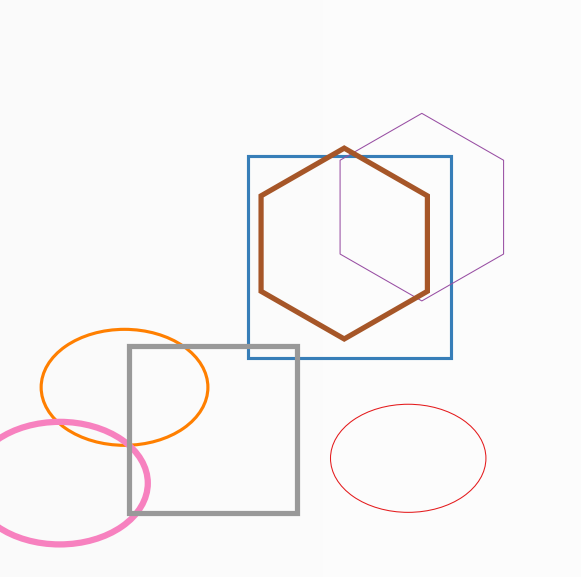[{"shape": "oval", "thickness": 0.5, "radius": 0.67, "center": [0.702, 0.206]}, {"shape": "square", "thickness": 1.5, "radius": 0.88, "center": [0.601, 0.554]}, {"shape": "hexagon", "thickness": 0.5, "radius": 0.81, "center": [0.726, 0.64]}, {"shape": "oval", "thickness": 1.5, "radius": 0.72, "center": [0.214, 0.328]}, {"shape": "hexagon", "thickness": 2.5, "radius": 0.83, "center": [0.592, 0.577]}, {"shape": "oval", "thickness": 3, "radius": 0.76, "center": [0.103, 0.163]}, {"shape": "square", "thickness": 2.5, "radius": 0.72, "center": [0.366, 0.255]}]